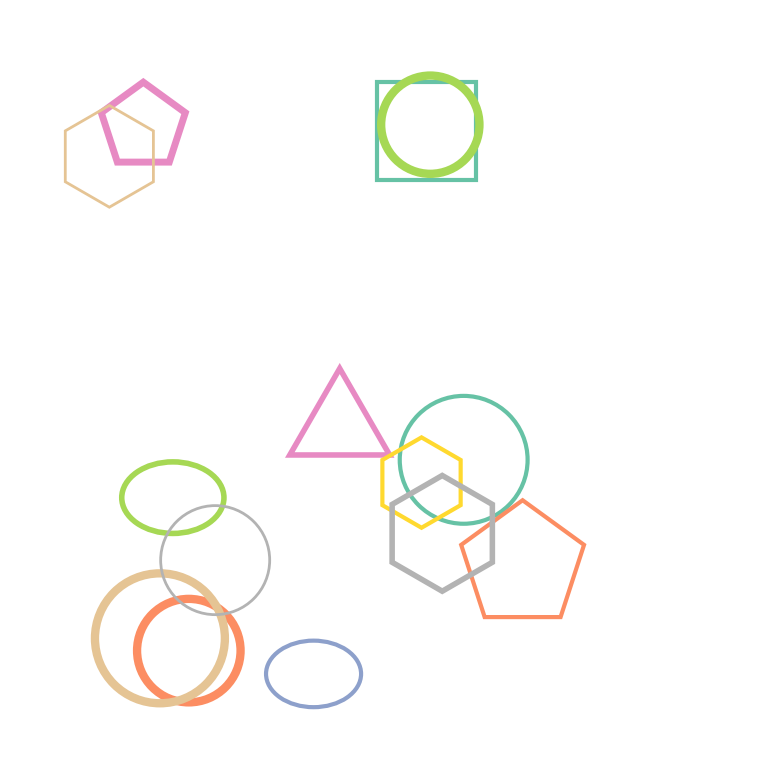[{"shape": "circle", "thickness": 1.5, "radius": 0.42, "center": [0.602, 0.403]}, {"shape": "square", "thickness": 1.5, "radius": 0.32, "center": [0.554, 0.829]}, {"shape": "circle", "thickness": 3, "radius": 0.34, "center": [0.245, 0.155]}, {"shape": "pentagon", "thickness": 1.5, "radius": 0.42, "center": [0.679, 0.266]}, {"shape": "oval", "thickness": 1.5, "radius": 0.31, "center": [0.407, 0.125]}, {"shape": "triangle", "thickness": 2, "radius": 0.37, "center": [0.441, 0.447]}, {"shape": "pentagon", "thickness": 2.5, "radius": 0.29, "center": [0.186, 0.836]}, {"shape": "oval", "thickness": 2, "radius": 0.33, "center": [0.224, 0.354]}, {"shape": "circle", "thickness": 3, "radius": 0.32, "center": [0.559, 0.838]}, {"shape": "hexagon", "thickness": 1.5, "radius": 0.29, "center": [0.547, 0.373]}, {"shape": "circle", "thickness": 3, "radius": 0.42, "center": [0.208, 0.171]}, {"shape": "hexagon", "thickness": 1, "radius": 0.33, "center": [0.142, 0.797]}, {"shape": "hexagon", "thickness": 2, "radius": 0.38, "center": [0.574, 0.307]}, {"shape": "circle", "thickness": 1, "radius": 0.35, "center": [0.279, 0.273]}]